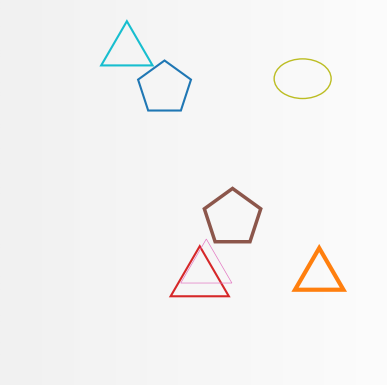[{"shape": "pentagon", "thickness": 1.5, "radius": 0.36, "center": [0.425, 0.771]}, {"shape": "triangle", "thickness": 3, "radius": 0.36, "center": [0.824, 0.284]}, {"shape": "triangle", "thickness": 1.5, "radius": 0.43, "center": [0.515, 0.274]}, {"shape": "pentagon", "thickness": 2.5, "radius": 0.38, "center": [0.6, 0.434]}, {"shape": "triangle", "thickness": 0.5, "radius": 0.38, "center": [0.532, 0.303]}, {"shape": "oval", "thickness": 1, "radius": 0.37, "center": [0.781, 0.796]}, {"shape": "triangle", "thickness": 1.5, "radius": 0.38, "center": [0.327, 0.868]}]